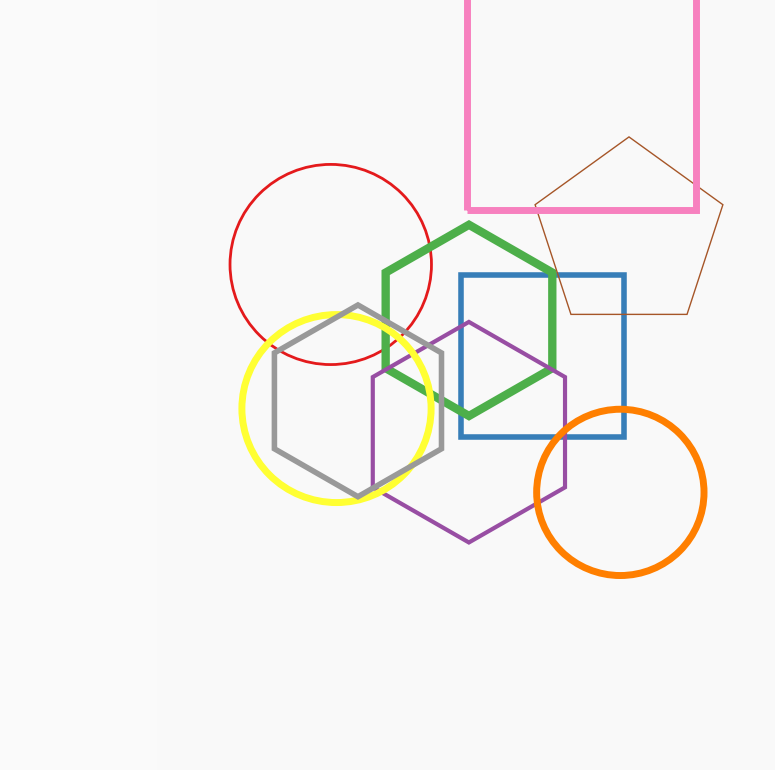[{"shape": "circle", "thickness": 1, "radius": 0.65, "center": [0.427, 0.657]}, {"shape": "square", "thickness": 2, "radius": 0.53, "center": [0.7, 0.538]}, {"shape": "hexagon", "thickness": 3, "radius": 0.62, "center": [0.605, 0.584]}, {"shape": "hexagon", "thickness": 1.5, "radius": 0.72, "center": [0.605, 0.439]}, {"shape": "circle", "thickness": 2.5, "radius": 0.54, "center": [0.8, 0.361]}, {"shape": "circle", "thickness": 2.5, "radius": 0.61, "center": [0.434, 0.469]}, {"shape": "pentagon", "thickness": 0.5, "radius": 0.64, "center": [0.812, 0.695]}, {"shape": "square", "thickness": 2.5, "radius": 0.74, "center": [0.75, 0.875]}, {"shape": "hexagon", "thickness": 2, "radius": 0.62, "center": [0.462, 0.479]}]